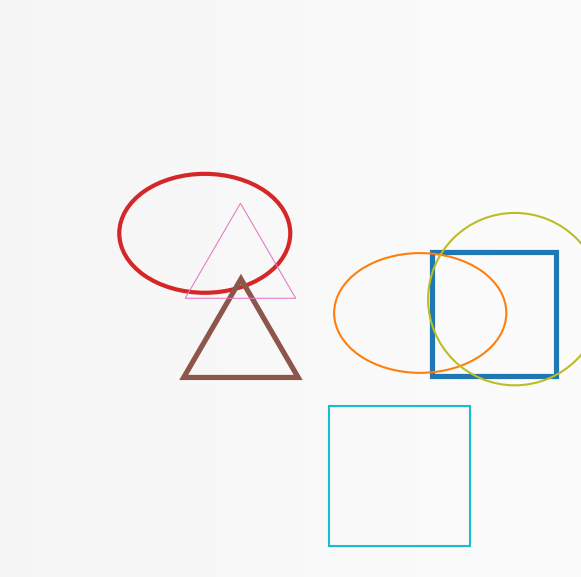[{"shape": "square", "thickness": 2.5, "radius": 0.53, "center": [0.849, 0.455]}, {"shape": "oval", "thickness": 1, "radius": 0.74, "center": [0.723, 0.457]}, {"shape": "oval", "thickness": 2, "radius": 0.74, "center": [0.352, 0.595]}, {"shape": "triangle", "thickness": 2.5, "radius": 0.57, "center": [0.415, 0.402]}, {"shape": "triangle", "thickness": 0.5, "radius": 0.55, "center": [0.414, 0.537]}, {"shape": "circle", "thickness": 1, "radius": 0.75, "center": [0.886, 0.481]}, {"shape": "square", "thickness": 1, "radius": 0.61, "center": [0.688, 0.175]}]